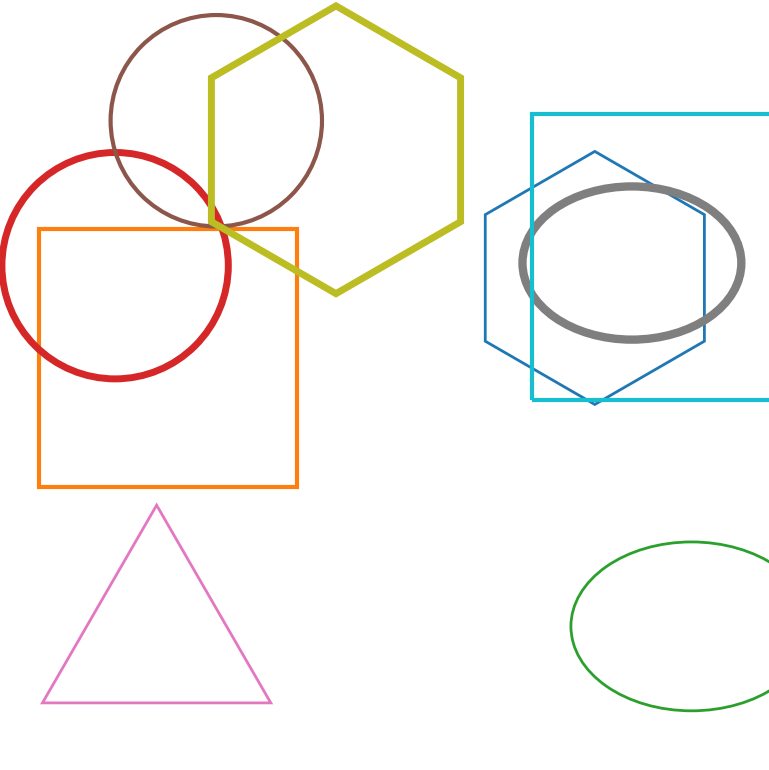[{"shape": "hexagon", "thickness": 1, "radius": 0.82, "center": [0.772, 0.639]}, {"shape": "square", "thickness": 1.5, "radius": 0.84, "center": [0.218, 0.535]}, {"shape": "oval", "thickness": 1, "radius": 0.78, "center": [0.898, 0.187]}, {"shape": "circle", "thickness": 2.5, "radius": 0.74, "center": [0.15, 0.655]}, {"shape": "circle", "thickness": 1.5, "radius": 0.69, "center": [0.281, 0.843]}, {"shape": "triangle", "thickness": 1, "radius": 0.86, "center": [0.203, 0.173]}, {"shape": "oval", "thickness": 3, "radius": 0.71, "center": [0.821, 0.658]}, {"shape": "hexagon", "thickness": 2.5, "radius": 0.93, "center": [0.436, 0.805]}, {"shape": "square", "thickness": 1.5, "radius": 0.93, "center": [0.877, 0.667]}]